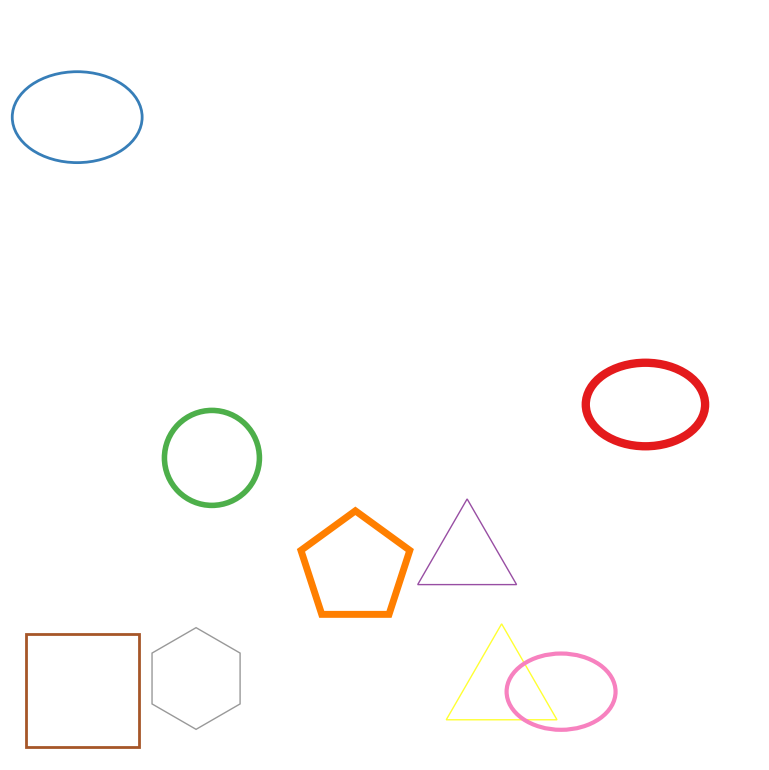[{"shape": "oval", "thickness": 3, "radius": 0.39, "center": [0.838, 0.475]}, {"shape": "oval", "thickness": 1, "radius": 0.42, "center": [0.1, 0.848]}, {"shape": "circle", "thickness": 2, "radius": 0.31, "center": [0.275, 0.405]}, {"shape": "triangle", "thickness": 0.5, "radius": 0.37, "center": [0.607, 0.278]}, {"shape": "pentagon", "thickness": 2.5, "radius": 0.37, "center": [0.462, 0.262]}, {"shape": "triangle", "thickness": 0.5, "radius": 0.42, "center": [0.651, 0.107]}, {"shape": "square", "thickness": 1, "radius": 0.37, "center": [0.107, 0.103]}, {"shape": "oval", "thickness": 1.5, "radius": 0.35, "center": [0.729, 0.102]}, {"shape": "hexagon", "thickness": 0.5, "radius": 0.33, "center": [0.255, 0.119]}]